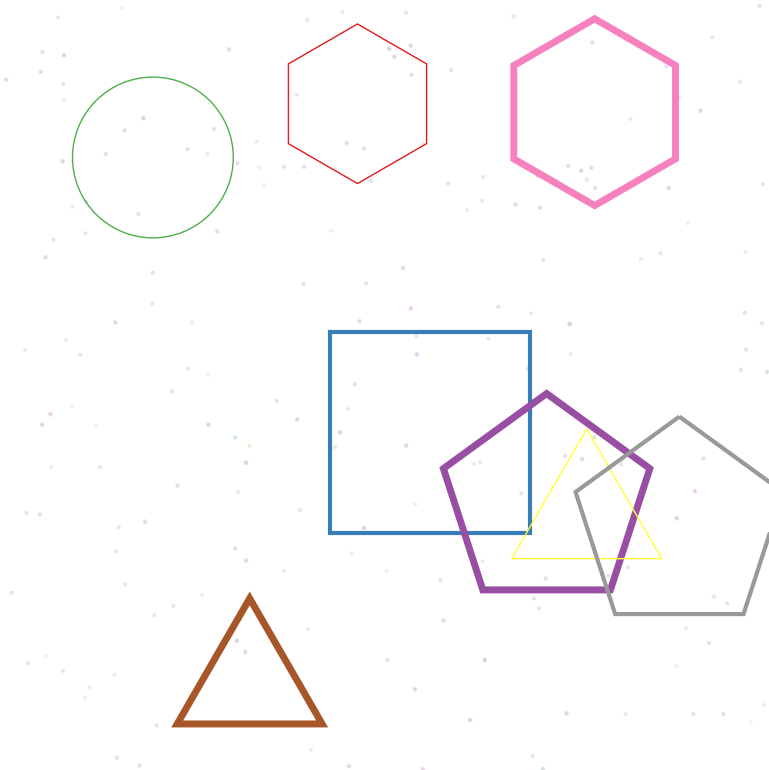[{"shape": "hexagon", "thickness": 0.5, "radius": 0.52, "center": [0.464, 0.865]}, {"shape": "square", "thickness": 1.5, "radius": 0.65, "center": [0.559, 0.438]}, {"shape": "circle", "thickness": 0.5, "radius": 0.52, "center": [0.199, 0.795]}, {"shape": "pentagon", "thickness": 2.5, "radius": 0.7, "center": [0.71, 0.348]}, {"shape": "triangle", "thickness": 0.5, "radius": 0.56, "center": [0.762, 0.331]}, {"shape": "triangle", "thickness": 2.5, "radius": 0.54, "center": [0.324, 0.114]}, {"shape": "hexagon", "thickness": 2.5, "radius": 0.61, "center": [0.772, 0.854]}, {"shape": "pentagon", "thickness": 1.5, "radius": 0.71, "center": [0.882, 0.317]}]